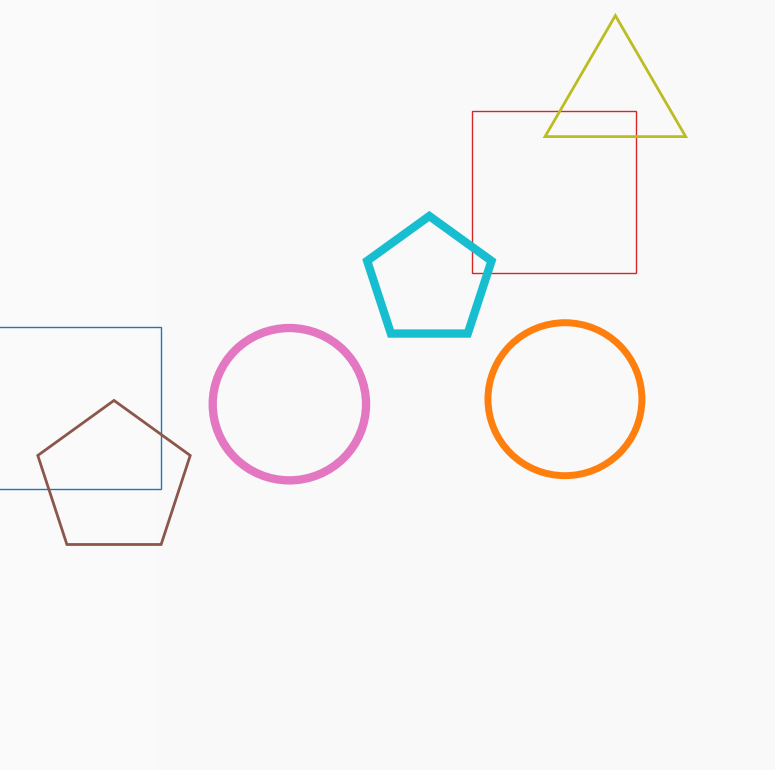[{"shape": "square", "thickness": 0.5, "radius": 0.52, "center": [0.102, 0.47]}, {"shape": "circle", "thickness": 2.5, "radius": 0.5, "center": [0.729, 0.482]}, {"shape": "square", "thickness": 0.5, "radius": 0.53, "center": [0.715, 0.75]}, {"shape": "pentagon", "thickness": 1, "radius": 0.52, "center": [0.147, 0.377]}, {"shape": "circle", "thickness": 3, "radius": 0.49, "center": [0.373, 0.475]}, {"shape": "triangle", "thickness": 1, "radius": 0.52, "center": [0.794, 0.875]}, {"shape": "pentagon", "thickness": 3, "radius": 0.42, "center": [0.554, 0.635]}]